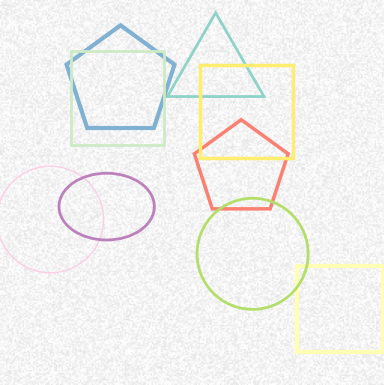[{"shape": "triangle", "thickness": 2, "radius": 0.72, "center": [0.56, 0.822]}, {"shape": "square", "thickness": 3, "radius": 0.56, "center": [0.883, 0.197]}, {"shape": "pentagon", "thickness": 2.5, "radius": 0.64, "center": [0.627, 0.561]}, {"shape": "pentagon", "thickness": 3, "radius": 0.74, "center": [0.313, 0.787]}, {"shape": "circle", "thickness": 2, "radius": 0.72, "center": [0.656, 0.341]}, {"shape": "circle", "thickness": 1, "radius": 0.69, "center": [0.131, 0.43]}, {"shape": "oval", "thickness": 2, "radius": 0.62, "center": [0.277, 0.463]}, {"shape": "square", "thickness": 2, "radius": 0.61, "center": [0.305, 0.745]}, {"shape": "square", "thickness": 2.5, "radius": 0.6, "center": [0.64, 0.711]}]